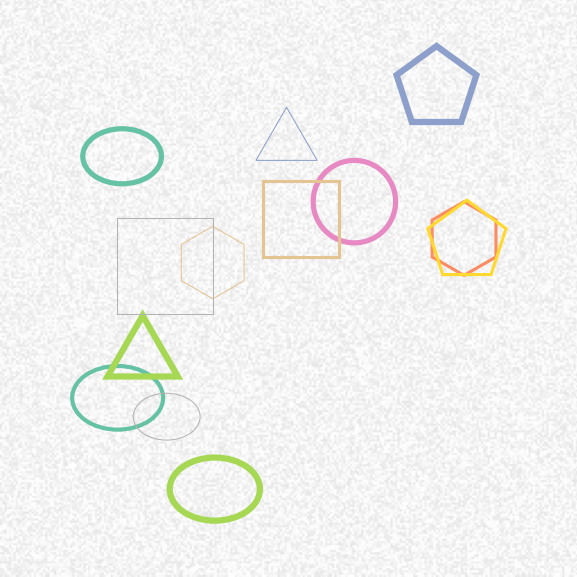[{"shape": "oval", "thickness": 2, "radius": 0.39, "center": [0.204, 0.31]}, {"shape": "oval", "thickness": 2.5, "radius": 0.34, "center": [0.211, 0.729]}, {"shape": "hexagon", "thickness": 1.5, "radius": 0.32, "center": [0.804, 0.586]}, {"shape": "pentagon", "thickness": 3, "radius": 0.36, "center": [0.756, 0.847]}, {"shape": "triangle", "thickness": 0.5, "radius": 0.31, "center": [0.496, 0.752]}, {"shape": "circle", "thickness": 2.5, "radius": 0.36, "center": [0.614, 0.65]}, {"shape": "triangle", "thickness": 3, "radius": 0.35, "center": [0.247, 0.382]}, {"shape": "oval", "thickness": 3, "radius": 0.39, "center": [0.372, 0.152]}, {"shape": "pentagon", "thickness": 1.5, "radius": 0.36, "center": [0.808, 0.581]}, {"shape": "square", "thickness": 1.5, "radius": 0.33, "center": [0.521, 0.619]}, {"shape": "hexagon", "thickness": 0.5, "radius": 0.31, "center": [0.368, 0.544]}, {"shape": "oval", "thickness": 0.5, "radius": 0.29, "center": [0.289, 0.278]}, {"shape": "square", "thickness": 0.5, "radius": 0.41, "center": [0.286, 0.539]}]